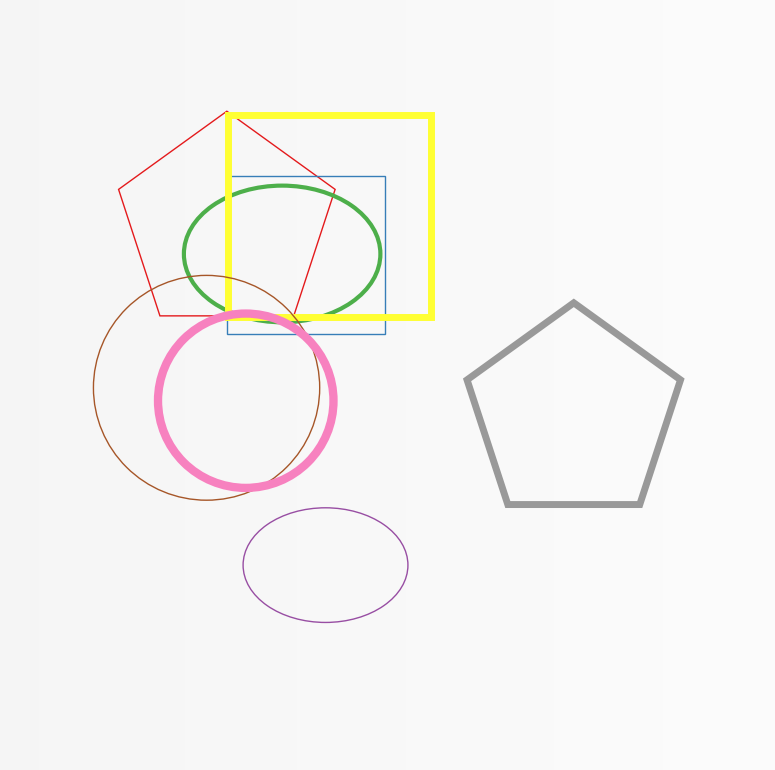[{"shape": "pentagon", "thickness": 0.5, "radius": 0.73, "center": [0.293, 0.709]}, {"shape": "square", "thickness": 0.5, "radius": 0.51, "center": [0.395, 0.669]}, {"shape": "oval", "thickness": 1.5, "radius": 0.63, "center": [0.364, 0.67]}, {"shape": "oval", "thickness": 0.5, "radius": 0.53, "center": [0.42, 0.266]}, {"shape": "square", "thickness": 2.5, "radius": 0.65, "center": [0.425, 0.719]}, {"shape": "circle", "thickness": 0.5, "radius": 0.73, "center": [0.267, 0.496]}, {"shape": "circle", "thickness": 3, "radius": 0.57, "center": [0.317, 0.48]}, {"shape": "pentagon", "thickness": 2.5, "radius": 0.72, "center": [0.74, 0.462]}]